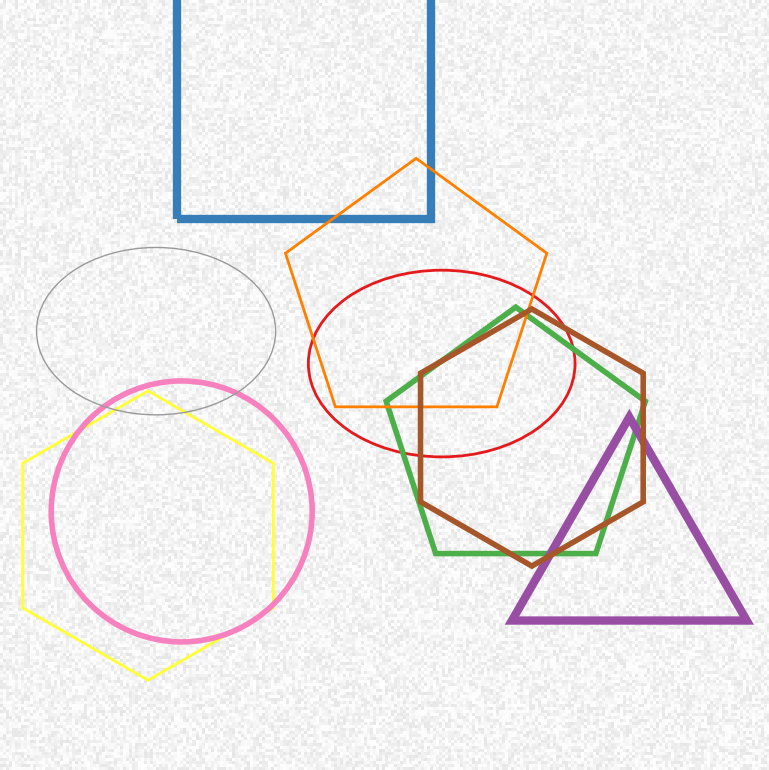[{"shape": "oval", "thickness": 1, "radius": 0.87, "center": [0.574, 0.528]}, {"shape": "square", "thickness": 3, "radius": 0.82, "center": [0.395, 0.881]}, {"shape": "pentagon", "thickness": 2, "radius": 0.88, "center": [0.67, 0.424]}, {"shape": "triangle", "thickness": 3, "radius": 0.88, "center": [0.817, 0.282]}, {"shape": "pentagon", "thickness": 1, "radius": 0.89, "center": [0.54, 0.616]}, {"shape": "hexagon", "thickness": 1, "radius": 0.94, "center": [0.192, 0.304]}, {"shape": "hexagon", "thickness": 2, "radius": 0.83, "center": [0.691, 0.432]}, {"shape": "circle", "thickness": 2, "radius": 0.85, "center": [0.236, 0.336]}, {"shape": "oval", "thickness": 0.5, "radius": 0.78, "center": [0.203, 0.57]}]